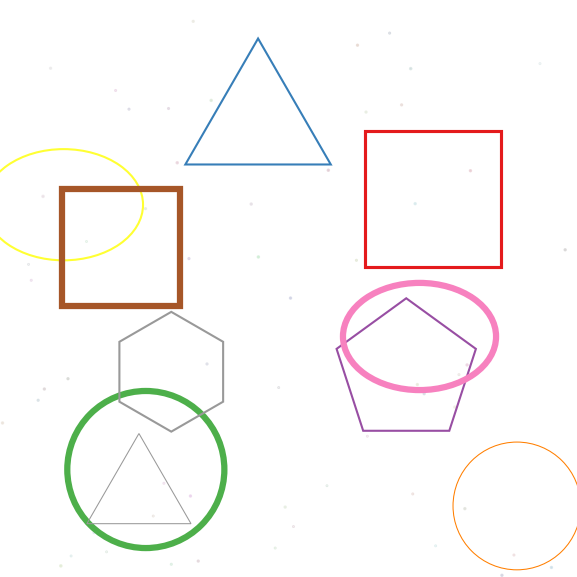[{"shape": "square", "thickness": 1.5, "radius": 0.59, "center": [0.75, 0.655]}, {"shape": "triangle", "thickness": 1, "radius": 0.73, "center": [0.447, 0.787]}, {"shape": "circle", "thickness": 3, "radius": 0.68, "center": [0.253, 0.186]}, {"shape": "pentagon", "thickness": 1, "radius": 0.63, "center": [0.703, 0.356]}, {"shape": "circle", "thickness": 0.5, "radius": 0.55, "center": [0.895, 0.123]}, {"shape": "oval", "thickness": 1, "radius": 0.69, "center": [0.11, 0.645]}, {"shape": "square", "thickness": 3, "radius": 0.51, "center": [0.21, 0.57]}, {"shape": "oval", "thickness": 3, "radius": 0.66, "center": [0.726, 0.416]}, {"shape": "triangle", "thickness": 0.5, "radius": 0.52, "center": [0.241, 0.144]}, {"shape": "hexagon", "thickness": 1, "radius": 0.52, "center": [0.297, 0.355]}]